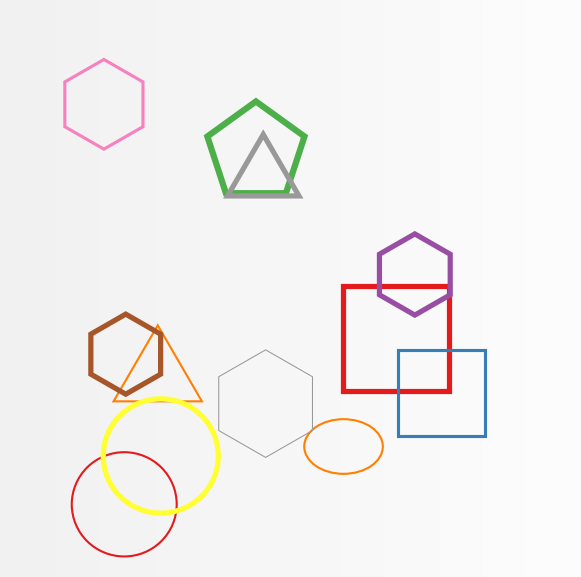[{"shape": "circle", "thickness": 1, "radius": 0.45, "center": [0.214, 0.126]}, {"shape": "square", "thickness": 2.5, "radius": 0.45, "center": [0.682, 0.413]}, {"shape": "square", "thickness": 1.5, "radius": 0.37, "center": [0.76, 0.319]}, {"shape": "pentagon", "thickness": 3, "radius": 0.44, "center": [0.44, 0.736]}, {"shape": "hexagon", "thickness": 2.5, "radius": 0.35, "center": [0.714, 0.524]}, {"shape": "triangle", "thickness": 1, "radius": 0.44, "center": [0.271, 0.348]}, {"shape": "oval", "thickness": 1, "radius": 0.34, "center": [0.591, 0.226]}, {"shape": "circle", "thickness": 2.5, "radius": 0.49, "center": [0.277, 0.21]}, {"shape": "hexagon", "thickness": 2.5, "radius": 0.35, "center": [0.216, 0.386]}, {"shape": "hexagon", "thickness": 1.5, "radius": 0.39, "center": [0.179, 0.819]}, {"shape": "hexagon", "thickness": 0.5, "radius": 0.47, "center": [0.457, 0.3]}, {"shape": "triangle", "thickness": 2.5, "radius": 0.35, "center": [0.453, 0.695]}]